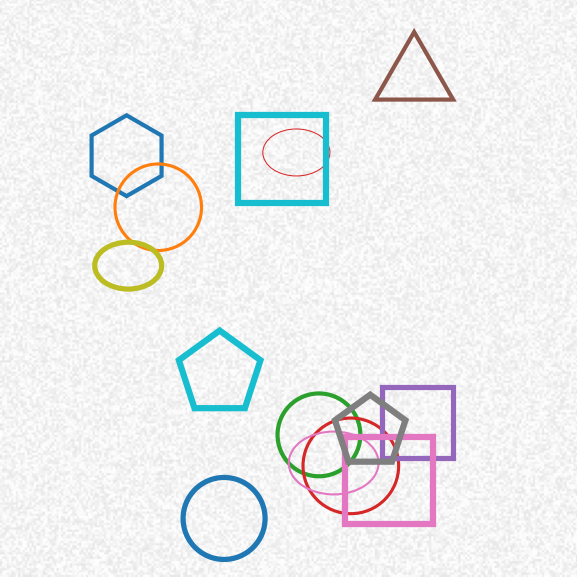[{"shape": "hexagon", "thickness": 2, "radius": 0.35, "center": [0.219, 0.73]}, {"shape": "circle", "thickness": 2.5, "radius": 0.35, "center": [0.388, 0.101]}, {"shape": "circle", "thickness": 1.5, "radius": 0.37, "center": [0.274, 0.64]}, {"shape": "circle", "thickness": 2, "radius": 0.36, "center": [0.552, 0.246]}, {"shape": "oval", "thickness": 0.5, "radius": 0.29, "center": [0.513, 0.735]}, {"shape": "circle", "thickness": 1.5, "radius": 0.41, "center": [0.608, 0.192]}, {"shape": "square", "thickness": 2.5, "radius": 0.31, "center": [0.723, 0.268]}, {"shape": "triangle", "thickness": 2, "radius": 0.39, "center": [0.717, 0.866]}, {"shape": "square", "thickness": 3, "radius": 0.38, "center": [0.674, 0.167]}, {"shape": "oval", "thickness": 1, "radius": 0.39, "center": [0.578, 0.197]}, {"shape": "pentagon", "thickness": 3, "radius": 0.32, "center": [0.641, 0.252]}, {"shape": "oval", "thickness": 2.5, "radius": 0.29, "center": [0.222, 0.539]}, {"shape": "square", "thickness": 3, "radius": 0.38, "center": [0.489, 0.724]}, {"shape": "pentagon", "thickness": 3, "radius": 0.37, "center": [0.38, 0.352]}]